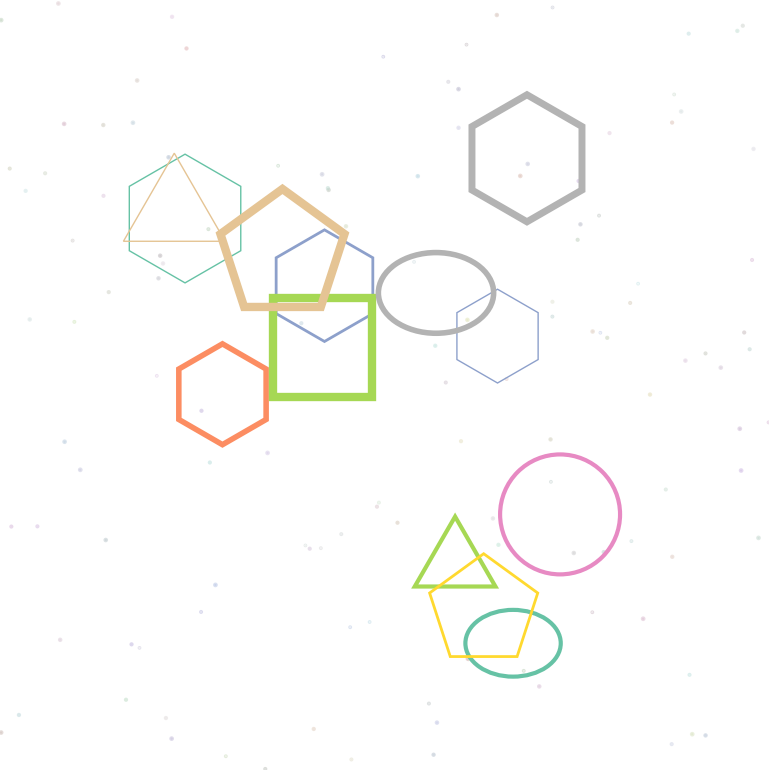[{"shape": "oval", "thickness": 1.5, "radius": 0.31, "center": [0.666, 0.165]}, {"shape": "hexagon", "thickness": 0.5, "radius": 0.42, "center": [0.24, 0.716]}, {"shape": "hexagon", "thickness": 2, "radius": 0.33, "center": [0.289, 0.488]}, {"shape": "hexagon", "thickness": 0.5, "radius": 0.3, "center": [0.646, 0.563]}, {"shape": "hexagon", "thickness": 1, "radius": 0.36, "center": [0.421, 0.629]}, {"shape": "circle", "thickness": 1.5, "radius": 0.39, "center": [0.727, 0.332]}, {"shape": "triangle", "thickness": 1.5, "radius": 0.3, "center": [0.591, 0.269]}, {"shape": "square", "thickness": 3, "radius": 0.32, "center": [0.419, 0.549]}, {"shape": "pentagon", "thickness": 1, "radius": 0.37, "center": [0.628, 0.207]}, {"shape": "triangle", "thickness": 0.5, "radius": 0.38, "center": [0.226, 0.725]}, {"shape": "pentagon", "thickness": 3, "radius": 0.42, "center": [0.367, 0.67]}, {"shape": "hexagon", "thickness": 2.5, "radius": 0.41, "center": [0.684, 0.794]}, {"shape": "oval", "thickness": 2, "radius": 0.37, "center": [0.566, 0.62]}]